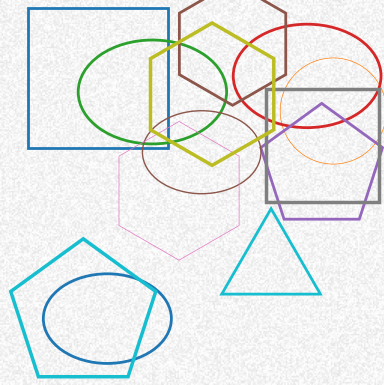[{"shape": "oval", "thickness": 2, "radius": 0.83, "center": [0.279, 0.172]}, {"shape": "square", "thickness": 2, "radius": 0.91, "center": [0.255, 0.798]}, {"shape": "circle", "thickness": 0.5, "radius": 0.69, "center": [0.866, 0.712]}, {"shape": "oval", "thickness": 2, "radius": 0.96, "center": [0.396, 0.761]}, {"shape": "oval", "thickness": 2, "radius": 0.96, "center": [0.798, 0.803]}, {"shape": "pentagon", "thickness": 2, "radius": 0.83, "center": [0.836, 0.565]}, {"shape": "oval", "thickness": 1, "radius": 0.77, "center": [0.524, 0.605]}, {"shape": "hexagon", "thickness": 2, "radius": 0.8, "center": [0.604, 0.886]}, {"shape": "hexagon", "thickness": 0.5, "radius": 0.9, "center": [0.465, 0.504]}, {"shape": "square", "thickness": 2.5, "radius": 0.73, "center": [0.838, 0.623]}, {"shape": "hexagon", "thickness": 2.5, "radius": 0.92, "center": [0.551, 0.755]}, {"shape": "pentagon", "thickness": 2.5, "radius": 0.99, "center": [0.216, 0.182]}, {"shape": "triangle", "thickness": 2, "radius": 0.74, "center": [0.704, 0.31]}]